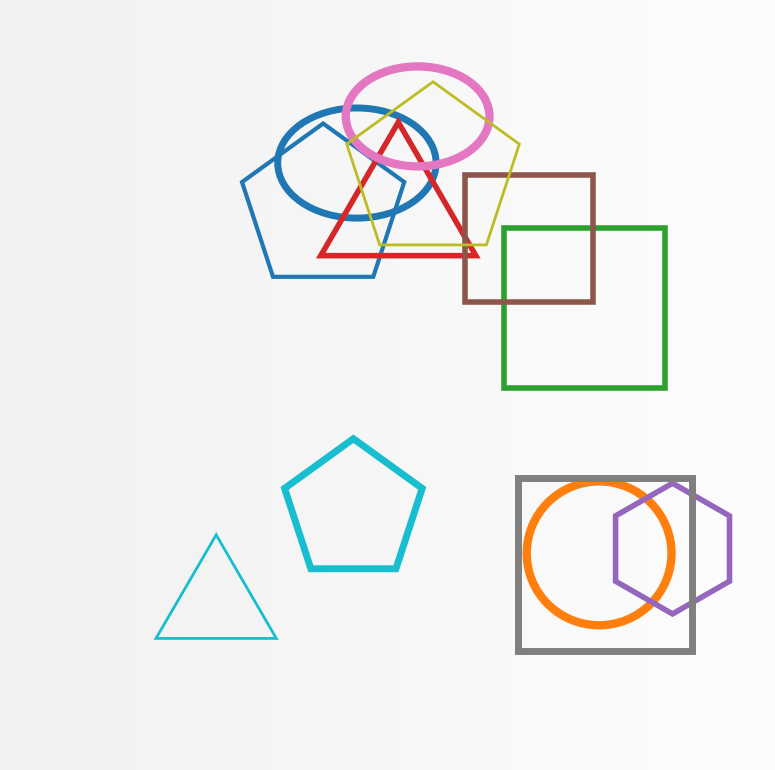[{"shape": "pentagon", "thickness": 1.5, "radius": 0.55, "center": [0.417, 0.73]}, {"shape": "oval", "thickness": 2.5, "radius": 0.51, "center": [0.461, 0.788]}, {"shape": "circle", "thickness": 3, "radius": 0.47, "center": [0.773, 0.281]}, {"shape": "square", "thickness": 2, "radius": 0.52, "center": [0.754, 0.6]}, {"shape": "triangle", "thickness": 2, "radius": 0.58, "center": [0.514, 0.726]}, {"shape": "hexagon", "thickness": 2, "radius": 0.42, "center": [0.868, 0.288]}, {"shape": "square", "thickness": 2, "radius": 0.41, "center": [0.683, 0.691]}, {"shape": "oval", "thickness": 3, "radius": 0.46, "center": [0.539, 0.849]}, {"shape": "square", "thickness": 2.5, "radius": 0.56, "center": [0.781, 0.266]}, {"shape": "pentagon", "thickness": 1, "radius": 0.59, "center": [0.559, 0.777]}, {"shape": "triangle", "thickness": 1, "radius": 0.45, "center": [0.279, 0.216]}, {"shape": "pentagon", "thickness": 2.5, "radius": 0.47, "center": [0.456, 0.337]}]